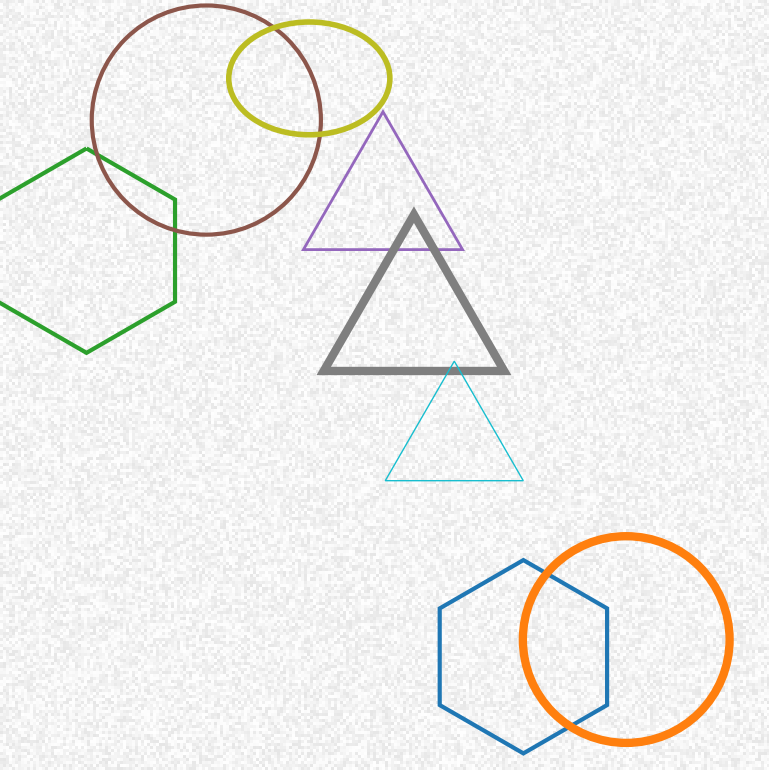[{"shape": "hexagon", "thickness": 1.5, "radius": 0.63, "center": [0.68, 0.147]}, {"shape": "circle", "thickness": 3, "radius": 0.67, "center": [0.813, 0.169]}, {"shape": "hexagon", "thickness": 1.5, "radius": 0.66, "center": [0.112, 0.674]}, {"shape": "triangle", "thickness": 1, "radius": 0.6, "center": [0.497, 0.736]}, {"shape": "circle", "thickness": 1.5, "radius": 0.74, "center": [0.268, 0.844]}, {"shape": "triangle", "thickness": 3, "radius": 0.68, "center": [0.538, 0.586]}, {"shape": "oval", "thickness": 2, "radius": 0.52, "center": [0.402, 0.898]}, {"shape": "triangle", "thickness": 0.5, "radius": 0.52, "center": [0.59, 0.427]}]